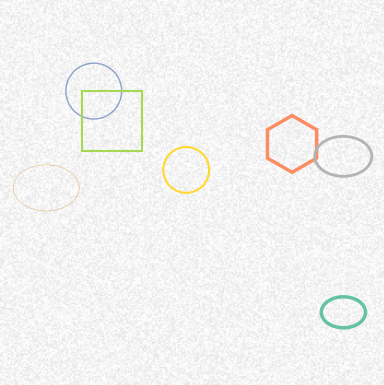[{"shape": "oval", "thickness": 2.5, "radius": 0.29, "center": [0.892, 0.189]}, {"shape": "hexagon", "thickness": 2.5, "radius": 0.37, "center": [0.759, 0.626]}, {"shape": "circle", "thickness": 1, "radius": 0.36, "center": [0.244, 0.763]}, {"shape": "square", "thickness": 1.5, "radius": 0.39, "center": [0.291, 0.685]}, {"shape": "circle", "thickness": 1.5, "radius": 0.3, "center": [0.484, 0.559]}, {"shape": "oval", "thickness": 0.5, "radius": 0.43, "center": [0.12, 0.512]}, {"shape": "oval", "thickness": 2, "radius": 0.37, "center": [0.892, 0.594]}]